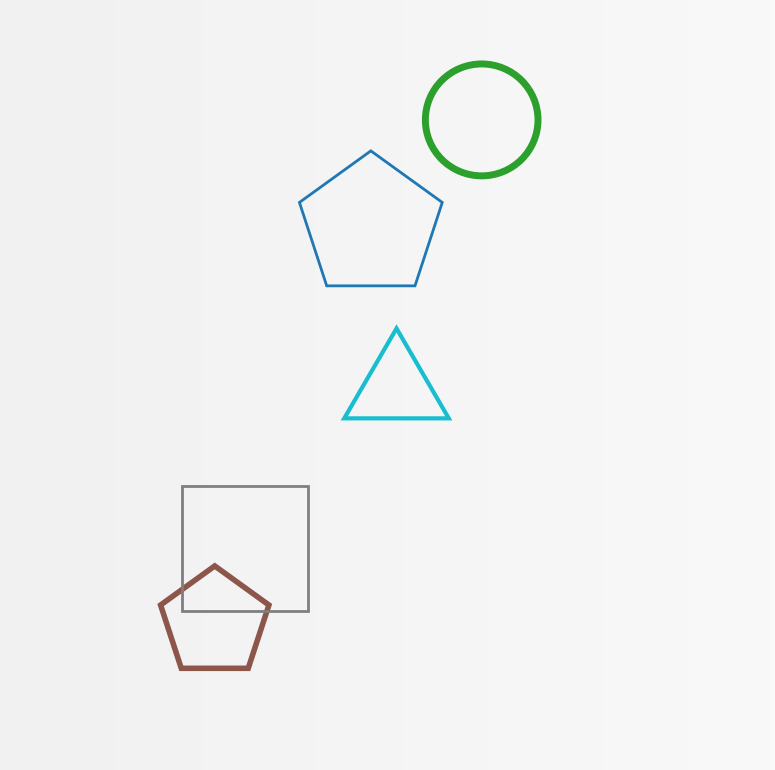[{"shape": "pentagon", "thickness": 1, "radius": 0.48, "center": [0.479, 0.707]}, {"shape": "circle", "thickness": 2.5, "radius": 0.36, "center": [0.622, 0.844]}, {"shape": "pentagon", "thickness": 2, "radius": 0.37, "center": [0.277, 0.192]}, {"shape": "square", "thickness": 1, "radius": 0.41, "center": [0.316, 0.288]}, {"shape": "triangle", "thickness": 1.5, "radius": 0.39, "center": [0.512, 0.496]}]